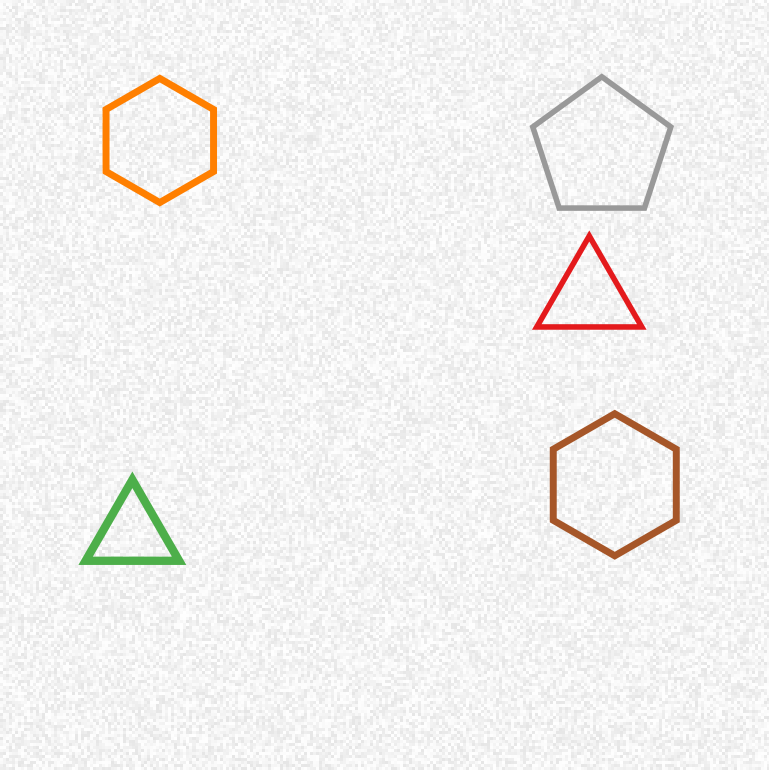[{"shape": "triangle", "thickness": 2, "radius": 0.39, "center": [0.765, 0.615]}, {"shape": "triangle", "thickness": 3, "radius": 0.35, "center": [0.172, 0.307]}, {"shape": "hexagon", "thickness": 2.5, "radius": 0.4, "center": [0.208, 0.818]}, {"shape": "hexagon", "thickness": 2.5, "radius": 0.46, "center": [0.798, 0.37]}, {"shape": "pentagon", "thickness": 2, "radius": 0.47, "center": [0.782, 0.806]}]